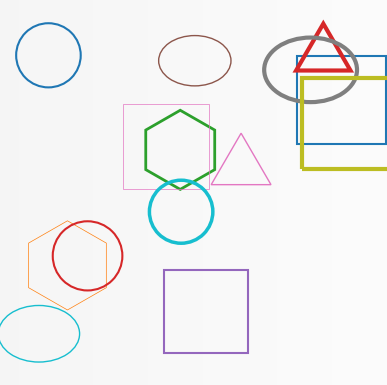[{"shape": "square", "thickness": 1.5, "radius": 0.57, "center": [0.881, 0.74]}, {"shape": "circle", "thickness": 1.5, "radius": 0.42, "center": [0.125, 0.856]}, {"shape": "hexagon", "thickness": 0.5, "radius": 0.58, "center": [0.174, 0.311]}, {"shape": "hexagon", "thickness": 2, "radius": 0.51, "center": [0.465, 0.611]}, {"shape": "triangle", "thickness": 3, "radius": 0.41, "center": [0.834, 0.857]}, {"shape": "circle", "thickness": 1.5, "radius": 0.45, "center": [0.226, 0.335]}, {"shape": "square", "thickness": 1.5, "radius": 0.54, "center": [0.531, 0.191]}, {"shape": "oval", "thickness": 1, "radius": 0.47, "center": [0.503, 0.842]}, {"shape": "square", "thickness": 0.5, "radius": 0.55, "center": [0.427, 0.62]}, {"shape": "triangle", "thickness": 1, "radius": 0.45, "center": [0.622, 0.565]}, {"shape": "oval", "thickness": 3, "radius": 0.6, "center": [0.802, 0.819]}, {"shape": "square", "thickness": 3, "radius": 0.59, "center": [0.897, 0.679]}, {"shape": "oval", "thickness": 1, "radius": 0.52, "center": [0.1, 0.133]}, {"shape": "circle", "thickness": 2.5, "radius": 0.41, "center": [0.467, 0.45]}]